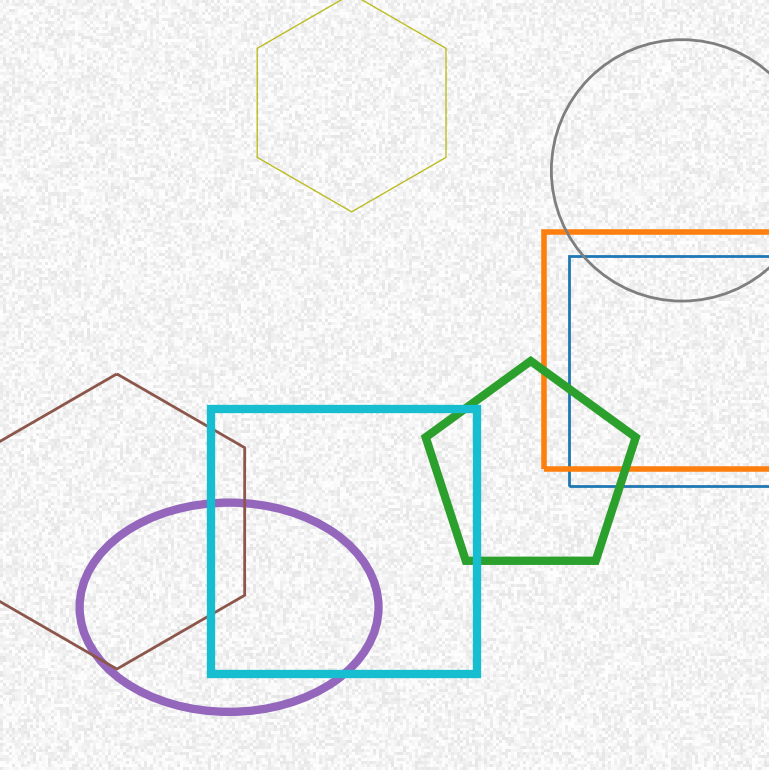[{"shape": "square", "thickness": 1, "radius": 0.74, "center": [0.889, 0.518]}, {"shape": "square", "thickness": 2, "radius": 0.77, "center": [0.86, 0.545]}, {"shape": "pentagon", "thickness": 3, "radius": 0.72, "center": [0.689, 0.388]}, {"shape": "oval", "thickness": 3, "radius": 0.97, "center": [0.298, 0.211]}, {"shape": "hexagon", "thickness": 1, "radius": 0.96, "center": [0.152, 0.323]}, {"shape": "circle", "thickness": 1, "radius": 0.85, "center": [0.886, 0.779]}, {"shape": "hexagon", "thickness": 0.5, "radius": 0.71, "center": [0.457, 0.866]}, {"shape": "square", "thickness": 3, "radius": 0.86, "center": [0.447, 0.297]}]